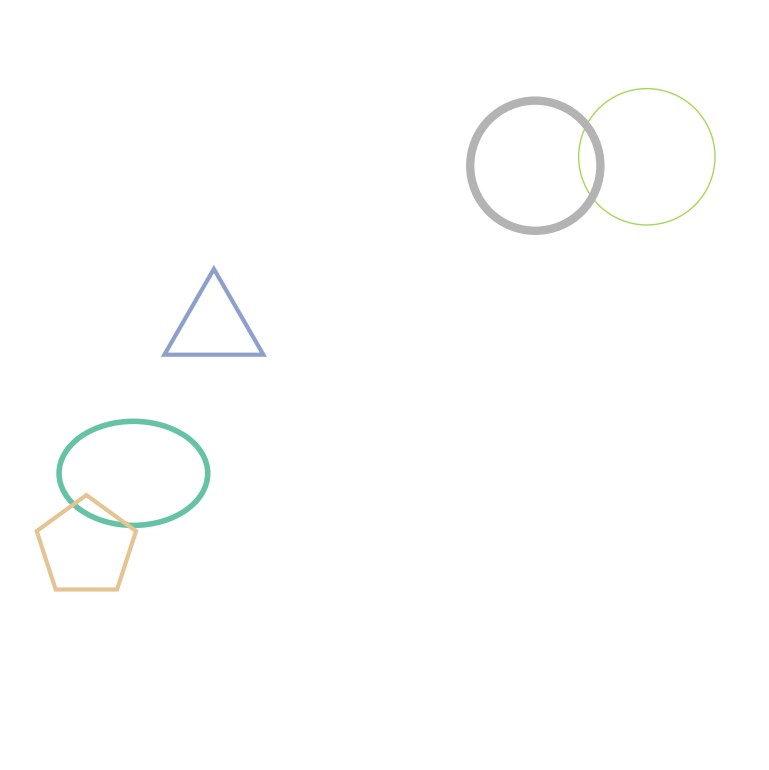[{"shape": "oval", "thickness": 2, "radius": 0.48, "center": [0.173, 0.385]}, {"shape": "triangle", "thickness": 1.5, "radius": 0.37, "center": [0.278, 0.576]}, {"shape": "circle", "thickness": 0.5, "radius": 0.44, "center": [0.84, 0.796]}, {"shape": "pentagon", "thickness": 1.5, "radius": 0.34, "center": [0.112, 0.289]}, {"shape": "circle", "thickness": 3, "radius": 0.42, "center": [0.695, 0.785]}]